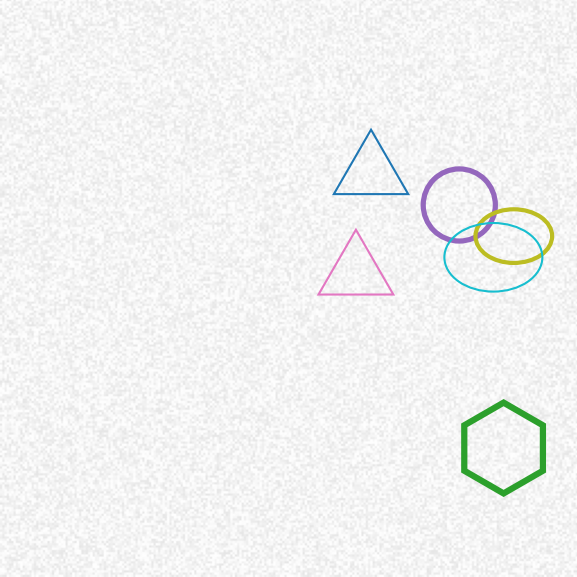[{"shape": "triangle", "thickness": 1, "radius": 0.37, "center": [0.642, 0.7]}, {"shape": "hexagon", "thickness": 3, "radius": 0.39, "center": [0.872, 0.223]}, {"shape": "circle", "thickness": 2.5, "radius": 0.31, "center": [0.795, 0.644]}, {"shape": "triangle", "thickness": 1, "radius": 0.37, "center": [0.616, 0.527]}, {"shape": "oval", "thickness": 2, "radius": 0.33, "center": [0.89, 0.59]}, {"shape": "oval", "thickness": 1, "radius": 0.42, "center": [0.854, 0.554]}]